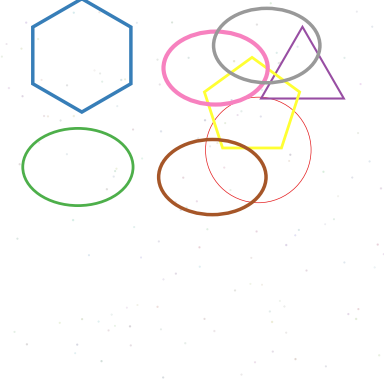[{"shape": "circle", "thickness": 0.5, "radius": 0.69, "center": [0.671, 0.611]}, {"shape": "hexagon", "thickness": 2.5, "radius": 0.74, "center": [0.213, 0.856]}, {"shape": "oval", "thickness": 2, "radius": 0.72, "center": [0.202, 0.566]}, {"shape": "triangle", "thickness": 1.5, "radius": 0.62, "center": [0.786, 0.806]}, {"shape": "pentagon", "thickness": 2, "radius": 0.65, "center": [0.655, 0.721]}, {"shape": "oval", "thickness": 2.5, "radius": 0.7, "center": [0.552, 0.54]}, {"shape": "oval", "thickness": 3, "radius": 0.68, "center": [0.56, 0.823]}, {"shape": "oval", "thickness": 2.5, "radius": 0.69, "center": [0.693, 0.882]}]